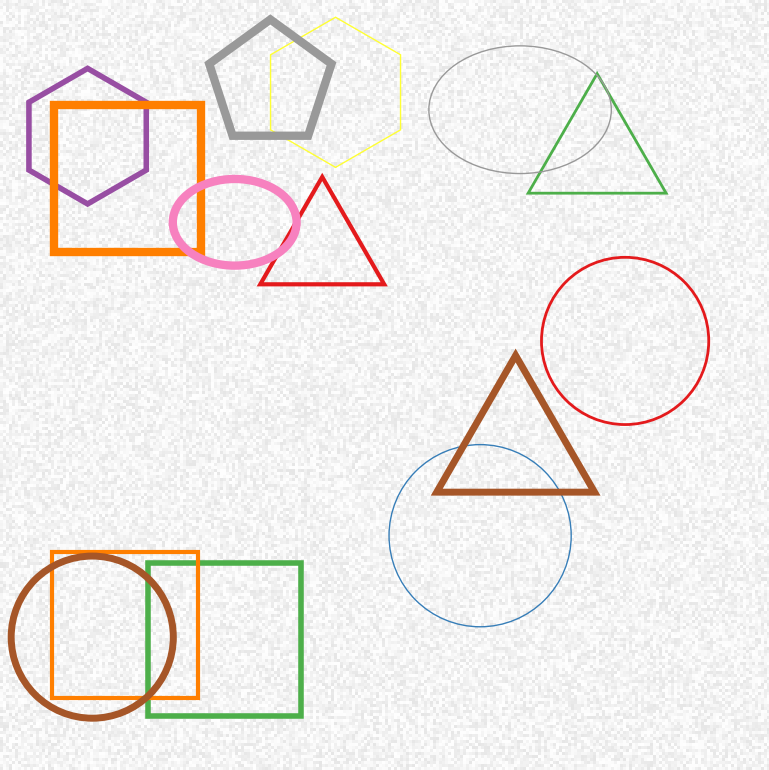[{"shape": "triangle", "thickness": 1.5, "radius": 0.46, "center": [0.418, 0.677]}, {"shape": "circle", "thickness": 1, "radius": 0.54, "center": [0.812, 0.557]}, {"shape": "circle", "thickness": 0.5, "radius": 0.59, "center": [0.624, 0.304]}, {"shape": "triangle", "thickness": 1, "radius": 0.52, "center": [0.776, 0.801]}, {"shape": "square", "thickness": 2, "radius": 0.5, "center": [0.292, 0.169]}, {"shape": "hexagon", "thickness": 2, "radius": 0.44, "center": [0.114, 0.823]}, {"shape": "square", "thickness": 3, "radius": 0.48, "center": [0.166, 0.769]}, {"shape": "square", "thickness": 1.5, "radius": 0.48, "center": [0.162, 0.188]}, {"shape": "hexagon", "thickness": 0.5, "radius": 0.49, "center": [0.436, 0.88]}, {"shape": "circle", "thickness": 2.5, "radius": 0.53, "center": [0.12, 0.173]}, {"shape": "triangle", "thickness": 2.5, "radius": 0.59, "center": [0.67, 0.42]}, {"shape": "oval", "thickness": 3, "radius": 0.4, "center": [0.305, 0.711]}, {"shape": "oval", "thickness": 0.5, "radius": 0.59, "center": [0.675, 0.858]}, {"shape": "pentagon", "thickness": 3, "radius": 0.42, "center": [0.351, 0.891]}]